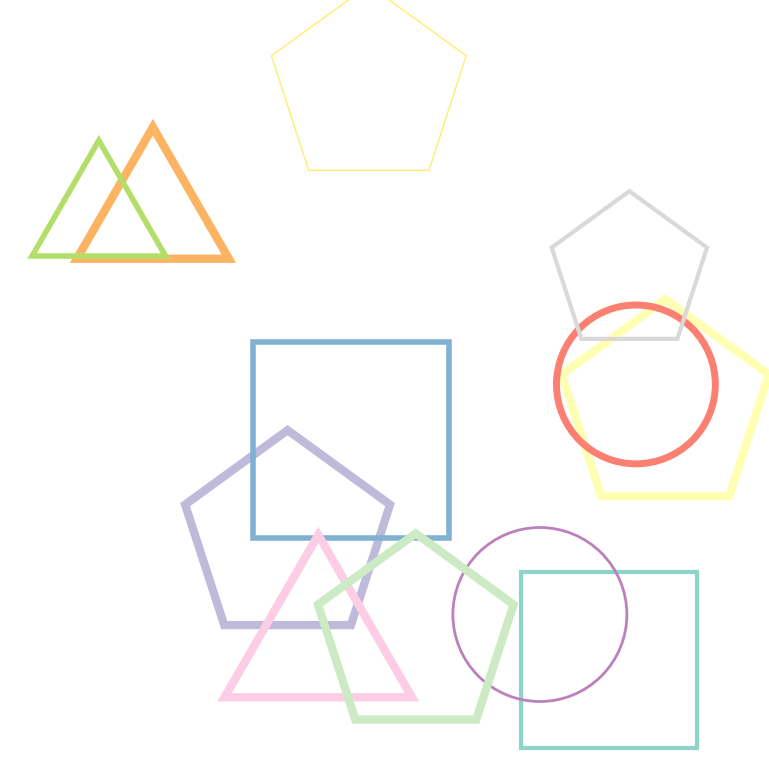[{"shape": "square", "thickness": 1.5, "radius": 0.57, "center": [0.79, 0.143]}, {"shape": "pentagon", "thickness": 3, "radius": 0.71, "center": [0.864, 0.47]}, {"shape": "pentagon", "thickness": 3, "radius": 0.7, "center": [0.373, 0.301]}, {"shape": "circle", "thickness": 2.5, "radius": 0.52, "center": [0.826, 0.501]}, {"shape": "square", "thickness": 2, "radius": 0.64, "center": [0.456, 0.429]}, {"shape": "triangle", "thickness": 3, "radius": 0.57, "center": [0.199, 0.721]}, {"shape": "triangle", "thickness": 2, "radius": 0.5, "center": [0.128, 0.718]}, {"shape": "triangle", "thickness": 3, "radius": 0.7, "center": [0.413, 0.165]}, {"shape": "pentagon", "thickness": 1.5, "radius": 0.53, "center": [0.817, 0.646]}, {"shape": "circle", "thickness": 1, "radius": 0.56, "center": [0.701, 0.202]}, {"shape": "pentagon", "thickness": 3, "radius": 0.67, "center": [0.54, 0.174]}, {"shape": "pentagon", "thickness": 0.5, "radius": 0.66, "center": [0.479, 0.886]}]